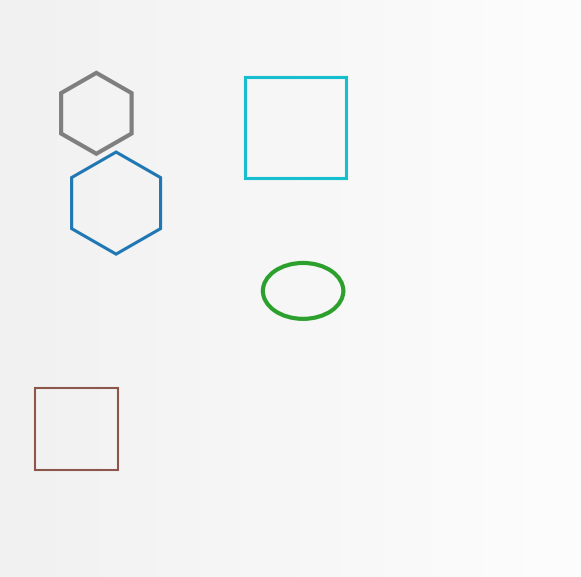[{"shape": "hexagon", "thickness": 1.5, "radius": 0.44, "center": [0.2, 0.647]}, {"shape": "oval", "thickness": 2, "radius": 0.35, "center": [0.521, 0.495]}, {"shape": "square", "thickness": 1, "radius": 0.35, "center": [0.131, 0.257]}, {"shape": "hexagon", "thickness": 2, "radius": 0.35, "center": [0.166, 0.803]}, {"shape": "square", "thickness": 1.5, "radius": 0.43, "center": [0.509, 0.778]}]